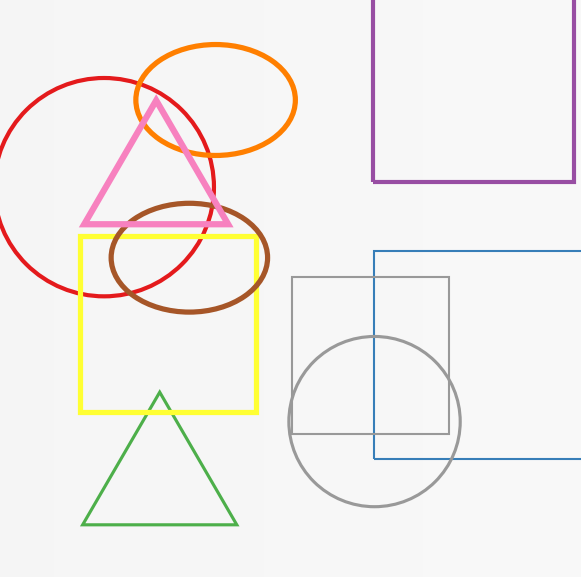[{"shape": "circle", "thickness": 2, "radius": 0.95, "center": [0.179, 0.675]}, {"shape": "square", "thickness": 1, "radius": 0.9, "center": [0.824, 0.384]}, {"shape": "triangle", "thickness": 1.5, "radius": 0.77, "center": [0.275, 0.167]}, {"shape": "square", "thickness": 2, "radius": 0.86, "center": [0.814, 0.856]}, {"shape": "oval", "thickness": 2.5, "radius": 0.69, "center": [0.371, 0.826]}, {"shape": "square", "thickness": 2.5, "radius": 0.76, "center": [0.289, 0.439]}, {"shape": "oval", "thickness": 2.5, "radius": 0.67, "center": [0.326, 0.553]}, {"shape": "triangle", "thickness": 3, "radius": 0.71, "center": [0.269, 0.682]}, {"shape": "square", "thickness": 1, "radius": 0.68, "center": [0.637, 0.383]}, {"shape": "circle", "thickness": 1.5, "radius": 0.74, "center": [0.644, 0.269]}]